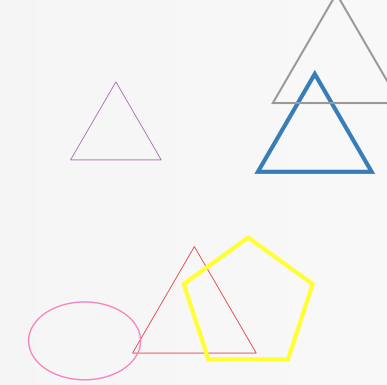[{"shape": "triangle", "thickness": 0.5, "radius": 0.92, "center": [0.502, 0.175]}, {"shape": "triangle", "thickness": 3, "radius": 0.85, "center": [0.812, 0.638]}, {"shape": "triangle", "thickness": 0.5, "radius": 0.68, "center": [0.299, 0.652]}, {"shape": "pentagon", "thickness": 3, "radius": 0.87, "center": [0.64, 0.208]}, {"shape": "oval", "thickness": 1, "radius": 0.72, "center": [0.218, 0.115]}, {"shape": "triangle", "thickness": 1.5, "radius": 0.95, "center": [0.868, 0.827]}]